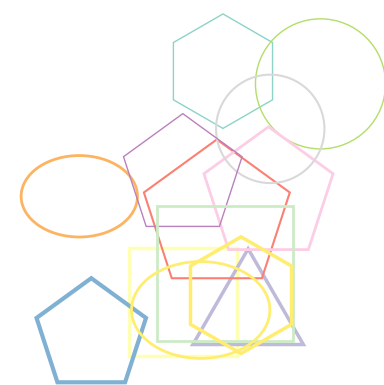[{"shape": "hexagon", "thickness": 1, "radius": 0.74, "center": [0.579, 0.815]}, {"shape": "square", "thickness": 2.5, "radius": 0.7, "center": [0.475, 0.215]}, {"shape": "triangle", "thickness": 2.5, "radius": 0.83, "center": [0.644, 0.188]}, {"shape": "pentagon", "thickness": 1.5, "radius": 1.0, "center": [0.563, 0.439]}, {"shape": "pentagon", "thickness": 3, "radius": 0.75, "center": [0.237, 0.128]}, {"shape": "oval", "thickness": 2, "radius": 0.76, "center": [0.206, 0.49]}, {"shape": "circle", "thickness": 1, "radius": 0.84, "center": [0.832, 0.782]}, {"shape": "pentagon", "thickness": 2, "radius": 0.88, "center": [0.697, 0.494]}, {"shape": "circle", "thickness": 1.5, "radius": 0.7, "center": [0.702, 0.665]}, {"shape": "pentagon", "thickness": 1, "radius": 0.81, "center": [0.475, 0.543]}, {"shape": "square", "thickness": 2, "radius": 0.88, "center": [0.584, 0.289]}, {"shape": "hexagon", "thickness": 2.5, "radius": 0.76, "center": [0.626, 0.233]}, {"shape": "oval", "thickness": 2, "radius": 0.9, "center": [0.521, 0.195]}]